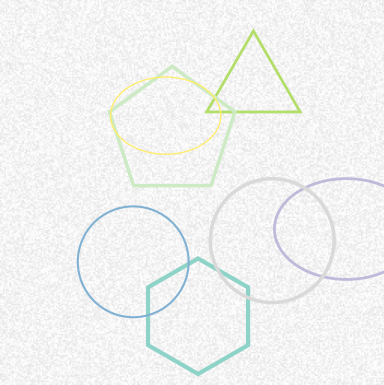[{"shape": "hexagon", "thickness": 3, "radius": 0.75, "center": [0.514, 0.179]}, {"shape": "oval", "thickness": 2, "radius": 0.94, "center": [0.9, 0.405]}, {"shape": "circle", "thickness": 1.5, "radius": 0.72, "center": [0.346, 0.32]}, {"shape": "triangle", "thickness": 2, "radius": 0.7, "center": [0.658, 0.779]}, {"shape": "circle", "thickness": 2.5, "radius": 0.8, "center": [0.707, 0.375]}, {"shape": "pentagon", "thickness": 2.5, "radius": 0.86, "center": [0.447, 0.656]}, {"shape": "oval", "thickness": 1, "radius": 0.72, "center": [0.43, 0.7]}]